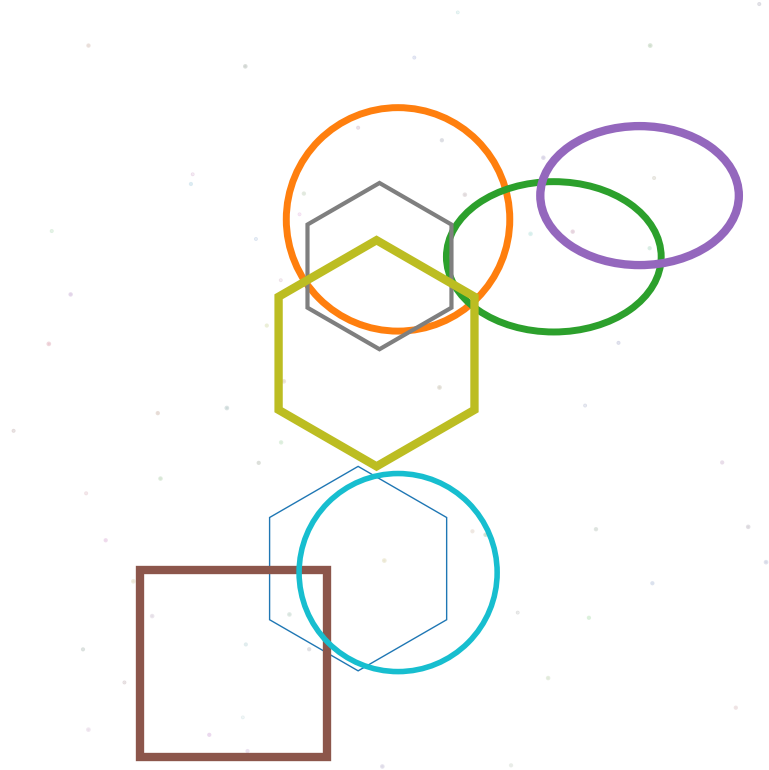[{"shape": "hexagon", "thickness": 0.5, "radius": 0.66, "center": [0.465, 0.262]}, {"shape": "circle", "thickness": 2.5, "radius": 0.73, "center": [0.517, 0.715]}, {"shape": "oval", "thickness": 2.5, "radius": 0.7, "center": [0.719, 0.666]}, {"shape": "oval", "thickness": 3, "radius": 0.64, "center": [0.831, 0.746]}, {"shape": "square", "thickness": 3, "radius": 0.61, "center": [0.304, 0.139]}, {"shape": "hexagon", "thickness": 1.5, "radius": 0.54, "center": [0.493, 0.654]}, {"shape": "hexagon", "thickness": 3, "radius": 0.73, "center": [0.489, 0.541]}, {"shape": "circle", "thickness": 2, "radius": 0.64, "center": [0.517, 0.256]}]